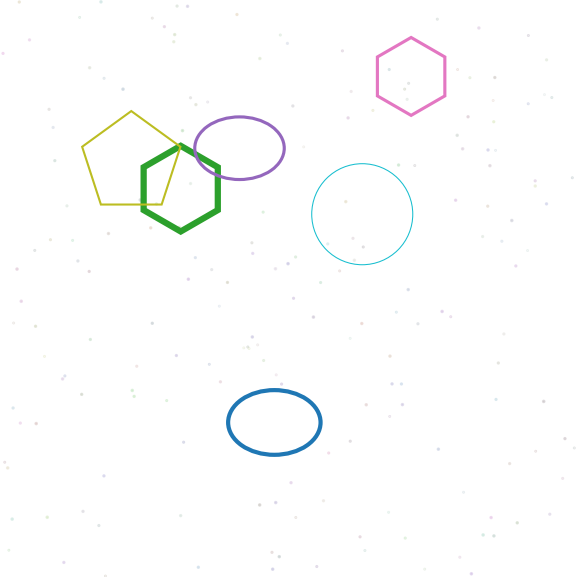[{"shape": "oval", "thickness": 2, "radius": 0.4, "center": [0.475, 0.268]}, {"shape": "hexagon", "thickness": 3, "radius": 0.37, "center": [0.313, 0.672]}, {"shape": "oval", "thickness": 1.5, "radius": 0.39, "center": [0.415, 0.742]}, {"shape": "hexagon", "thickness": 1.5, "radius": 0.34, "center": [0.712, 0.867]}, {"shape": "pentagon", "thickness": 1, "radius": 0.45, "center": [0.227, 0.717]}, {"shape": "circle", "thickness": 0.5, "radius": 0.44, "center": [0.627, 0.628]}]